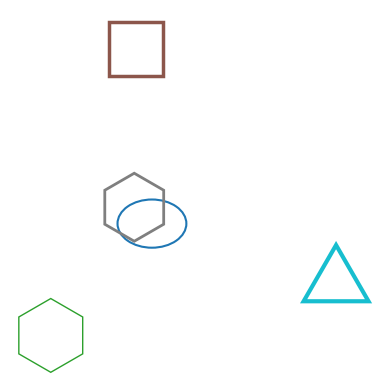[{"shape": "oval", "thickness": 1.5, "radius": 0.45, "center": [0.395, 0.419]}, {"shape": "hexagon", "thickness": 1, "radius": 0.48, "center": [0.132, 0.129]}, {"shape": "square", "thickness": 2.5, "radius": 0.35, "center": [0.353, 0.873]}, {"shape": "hexagon", "thickness": 2, "radius": 0.44, "center": [0.349, 0.462]}, {"shape": "triangle", "thickness": 3, "radius": 0.49, "center": [0.873, 0.266]}]